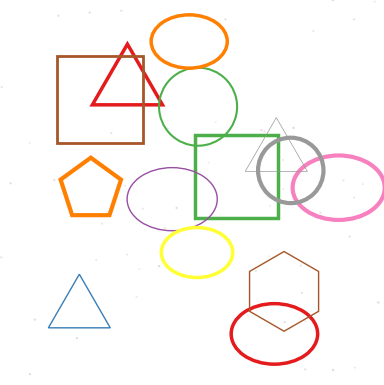[{"shape": "triangle", "thickness": 2.5, "radius": 0.53, "center": [0.331, 0.78]}, {"shape": "oval", "thickness": 2.5, "radius": 0.56, "center": [0.713, 0.133]}, {"shape": "triangle", "thickness": 1, "radius": 0.46, "center": [0.206, 0.195]}, {"shape": "square", "thickness": 2.5, "radius": 0.54, "center": [0.614, 0.541]}, {"shape": "circle", "thickness": 1.5, "radius": 0.51, "center": [0.514, 0.723]}, {"shape": "oval", "thickness": 1, "radius": 0.59, "center": [0.447, 0.483]}, {"shape": "oval", "thickness": 2.5, "radius": 0.49, "center": [0.491, 0.892]}, {"shape": "pentagon", "thickness": 3, "radius": 0.41, "center": [0.236, 0.508]}, {"shape": "oval", "thickness": 2.5, "radius": 0.46, "center": [0.512, 0.344]}, {"shape": "square", "thickness": 2, "radius": 0.56, "center": [0.259, 0.742]}, {"shape": "hexagon", "thickness": 1, "radius": 0.52, "center": [0.738, 0.243]}, {"shape": "oval", "thickness": 3, "radius": 0.6, "center": [0.88, 0.512]}, {"shape": "triangle", "thickness": 0.5, "radius": 0.47, "center": [0.718, 0.601]}, {"shape": "circle", "thickness": 3, "radius": 0.42, "center": [0.755, 0.557]}]